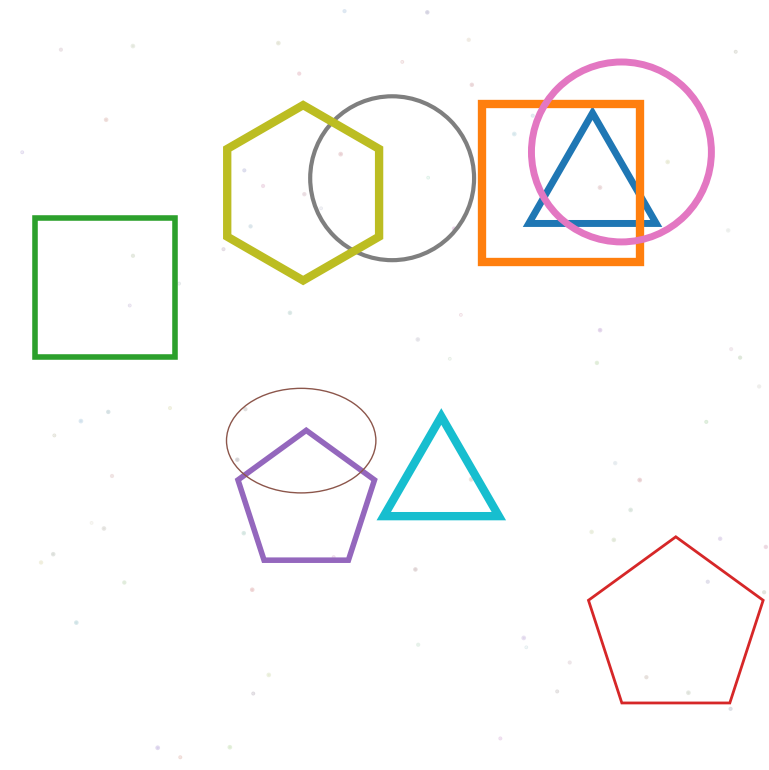[{"shape": "triangle", "thickness": 2.5, "radius": 0.48, "center": [0.77, 0.758]}, {"shape": "square", "thickness": 3, "radius": 0.51, "center": [0.729, 0.762]}, {"shape": "square", "thickness": 2, "radius": 0.45, "center": [0.137, 0.626]}, {"shape": "pentagon", "thickness": 1, "radius": 0.6, "center": [0.878, 0.184]}, {"shape": "pentagon", "thickness": 2, "radius": 0.47, "center": [0.398, 0.348]}, {"shape": "oval", "thickness": 0.5, "radius": 0.49, "center": [0.391, 0.428]}, {"shape": "circle", "thickness": 2.5, "radius": 0.58, "center": [0.807, 0.803]}, {"shape": "circle", "thickness": 1.5, "radius": 0.53, "center": [0.509, 0.769]}, {"shape": "hexagon", "thickness": 3, "radius": 0.57, "center": [0.394, 0.75]}, {"shape": "triangle", "thickness": 3, "radius": 0.43, "center": [0.573, 0.373]}]